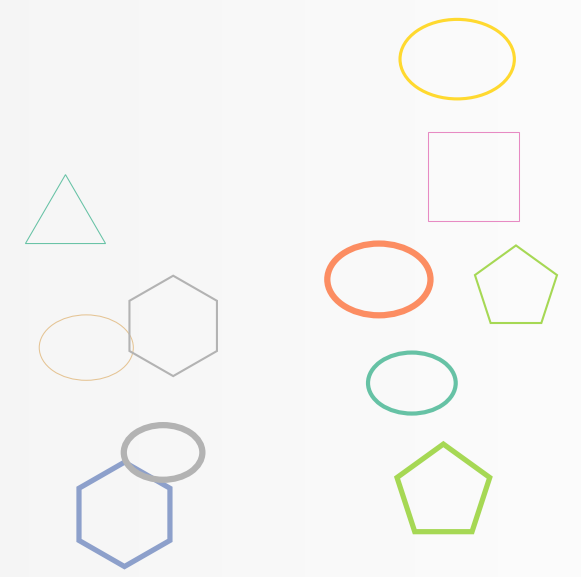[{"shape": "oval", "thickness": 2, "radius": 0.38, "center": [0.709, 0.336]}, {"shape": "triangle", "thickness": 0.5, "radius": 0.4, "center": [0.113, 0.617]}, {"shape": "oval", "thickness": 3, "radius": 0.44, "center": [0.652, 0.515]}, {"shape": "hexagon", "thickness": 2.5, "radius": 0.45, "center": [0.214, 0.108]}, {"shape": "square", "thickness": 0.5, "radius": 0.39, "center": [0.815, 0.693]}, {"shape": "pentagon", "thickness": 1, "radius": 0.37, "center": [0.888, 0.5]}, {"shape": "pentagon", "thickness": 2.5, "radius": 0.42, "center": [0.763, 0.146]}, {"shape": "oval", "thickness": 1.5, "radius": 0.49, "center": [0.787, 0.897]}, {"shape": "oval", "thickness": 0.5, "radius": 0.4, "center": [0.148, 0.397]}, {"shape": "oval", "thickness": 3, "radius": 0.34, "center": [0.281, 0.216]}, {"shape": "hexagon", "thickness": 1, "radius": 0.43, "center": [0.298, 0.435]}]